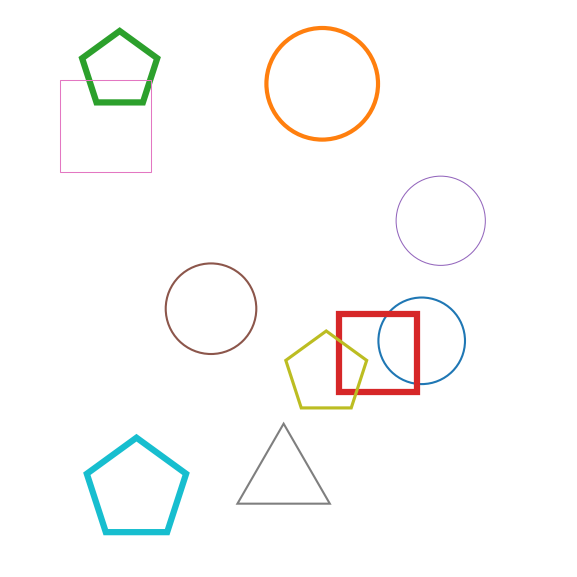[{"shape": "circle", "thickness": 1, "radius": 0.37, "center": [0.73, 0.409]}, {"shape": "circle", "thickness": 2, "radius": 0.48, "center": [0.558, 0.854]}, {"shape": "pentagon", "thickness": 3, "radius": 0.34, "center": [0.207, 0.877]}, {"shape": "square", "thickness": 3, "radius": 0.34, "center": [0.654, 0.388]}, {"shape": "circle", "thickness": 0.5, "radius": 0.39, "center": [0.763, 0.617]}, {"shape": "circle", "thickness": 1, "radius": 0.39, "center": [0.365, 0.465]}, {"shape": "square", "thickness": 0.5, "radius": 0.4, "center": [0.183, 0.781]}, {"shape": "triangle", "thickness": 1, "radius": 0.46, "center": [0.491, 0.173]}, {"shape": "pentagon", "thickness": 1.5, "radius": 0.37, "center": [0.565, 0.352]}, {"shape": "pentagon", "thickness": 3, "radius": 0.45, "center": [0.236, 0.151]}]